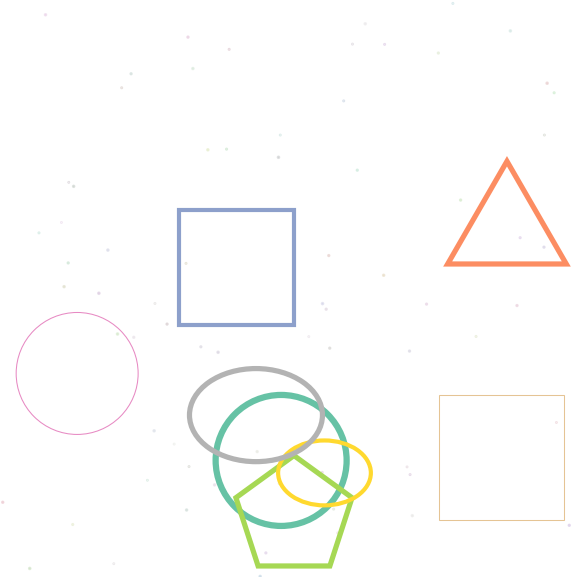[{"shape": "circle", "thickness": 3, "radius": 0.57, "center": [0.487, 0.202]}, {"shape": "triangle", "thickness": 2.5, "radius": 0.59, "center": [0.878, 0.601]}, {"shape": "square", "thickness": 2, "radius": 0.5, "center": [0.409, 0.535]}, {"shape": "circle", "thickness": 0.5, "radius": 0.53, "center": [0.134, 0.352]}, {"shape": "pentagon", "thickness": 2.5, "radius": 0.53, "center": [0.509, 0.105]}, {"shape": "oval", "thickness": 2, "radius": 0.4, "center": [0.562, 0.18]}, {"shape": "square", "thickness": 0.5, "radius": 0.54, "center": [0.868, 0.207]}, {"shape": "oval", "thickness": 2.5, "radius": 0.58, "center": [0.443, 0.28]}]